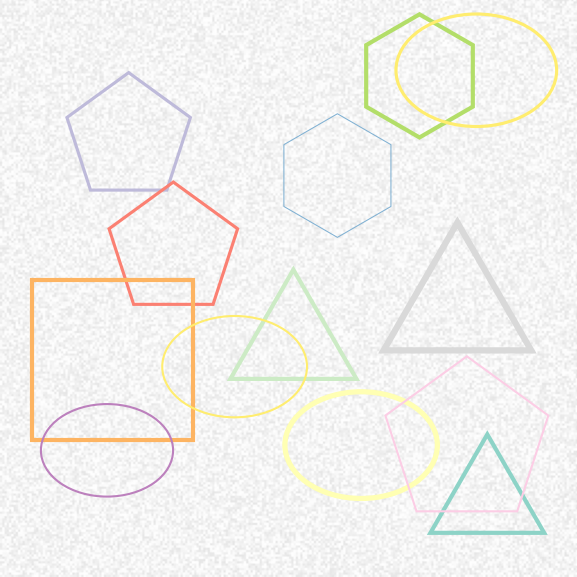[{"shape": "triangle", "thickness": 2, "radius": 0.57, "center": [0.844, 0.133]}, {"shape": "oval", "thickness": 2.5, "radius": 0.66, "center": [0.625, 0.228]}, {"shape": "pentagon", "thickness": 1.5, "radius": 0.56, "center": [0.223, 0.761]}, {"shape": "pentagon", "thickness": 1.5, "radius": 0.59, "center": [0.3, 0.567]}, {"shape": "hexagon", "thickness": 0.5, "radius": 0.54, "center": [0.584, 0.695]}, {"shape": "square", "thickness": 2, "radius": 0.7, "center": [0.195, 0.375]}, {"shape": "hexagon", "thickness": 2, "radius": 0.53, "center": [0.726, 0.868]}, {"shape": "pentagon", "thickness": 1, "radius": 0.74, "center": [0.808, 0.234]}, {"shape": "triangle", "thickness": 3, "radius": 0.74, "center": [0.792, 0.466]}, {"shape": "oval", "thickness": 1, "radius": 0.57, "center": [0.185, 0.219]}, {"shape": "triangle", "thickness": 2, "radius": 0.63, "center": [0.508, 0.406]}, {"shape": "oval", "thickness": 1, "radius": 0.63, "center": [0.406, 0.364]}, {"shape": "oval", "thickness": 1.5, "radius": 0.7, "center": [0.825, 0.877]}]